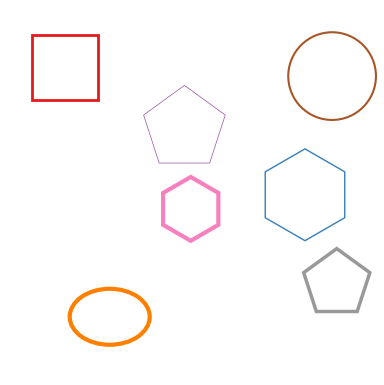[{"shape": "square", "thickness": 2, "radius": 0.43, "center": [0.169, 0.825]}, {"shape": "hexagon", "thickness": 1, "radius": 0.6, "center": [0.792, 0.494]}, {"shape": "pentagon", "thickness": 0.5, "radius": 0.56, "center": [0.479, 0.667]}, {"shape": "oval", "thickness": 3, "radius": 0.52, "center": [0.285, 0.177]}, {"shape": "circle", "thickness": 1.5, "radius": 0.57, "center": [0.863, 0.802]}, {"shape": "hexagon", "thickness": 3, "radius": 0.41, "center": [0.495, 0.457]}, {"shape": "pentagon", "thickness": 2.5, "radius": 0.45, "center": [0.875, 0.264]}]